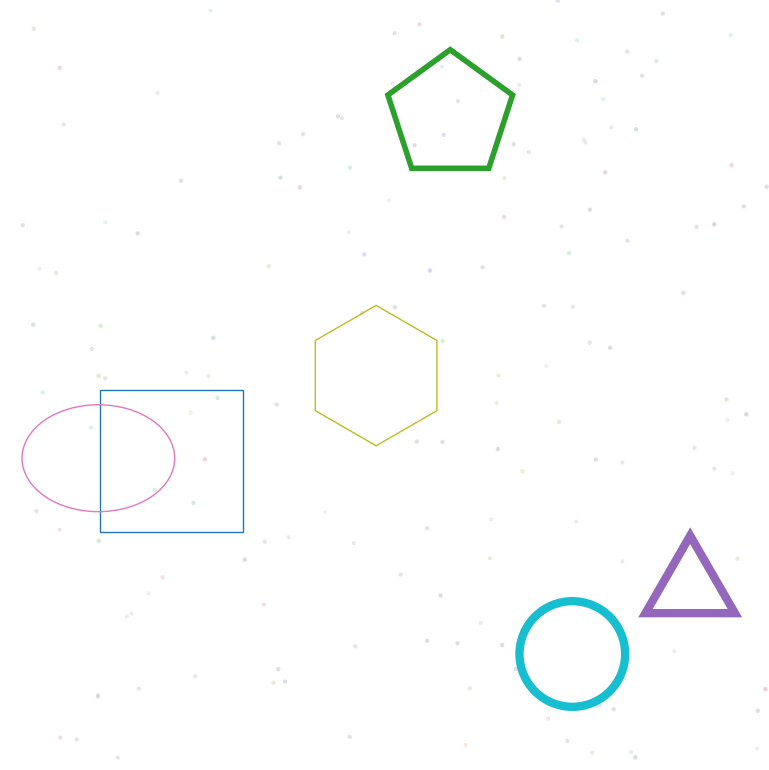[{"shape": "square", "thickness": 0.5, "radius": 0.46, "center": [0.223, 0.401]}, {"shape": "pentagon", "thickness": 2, "radius": 0.43, "center": [0.585, 0.85]}, {"shape": "triangle", "thickness": 3, "radius": 0.34, "center": [0.896, 0.237]}, {"shape": "oval", "thickness": 0.5, "radius": 0.5, "center": [0.128, 0.405]}, {"shape": "hexagon", "thickness": 0.5, "radius": 0.46, "center": [0.488, 0.512]}, {"shape": "circle", "thickness": 3, "radius": 0.34, "center": [0.743, 0.151]}]